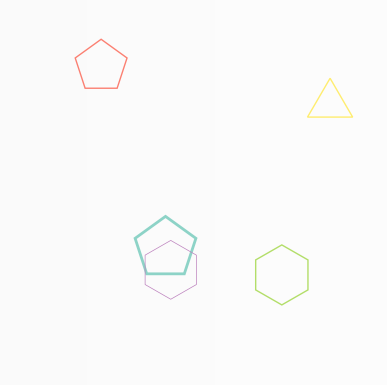[{"shape": "pentagon", "thickness": 2, "radius": 0.41, "center": [0.427, 0.355]}, {"shape": "pentagon", "thickness": 1, "radius": 0.35, "center": [0.261, 0.828]}, {"shape": "hexagon", "thickness": 1, "radius": 0.39, "center": [0.727, 0.286]}, {"shape": "hexagon", "thickness": 0.5, "radius": 0.38, "center": [0.441, 0.299]}, {"shape": "triangle", "thickness": 1, "radius": 0.34, "center": [0.852, 0.729]}]